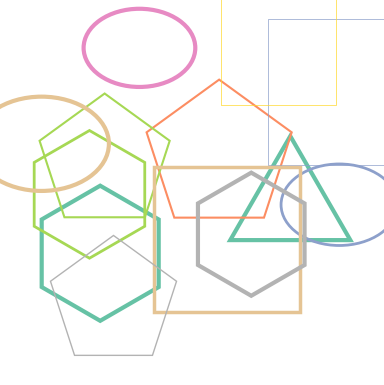[{"shape": "hexagon", "thickness": 3, "radius": 0.88, "center": [0.26, 0.342]}, {"shape": "triangle", "thickness": 3, "radius": 0.9, "center": [0.754, 0.466]}, {"shape": "pentagon", "thickness": 1.5, "radius": 0.99, "center": [0.569, 0.595]}, {"shape": "square", "thickness": 0.5, "radius": 0.95, "center": [0.885, 0.76]}, {"shape": "oval", "thickness": 2, "radius": 0.76, "center": [0.881, 0.468]}, {"shape": "oval", "thickness": 3, "radius": 0.73, "center": [0.362, 0.876]}, {"shape": "pentagon", "thickness": 1.5, "radius": 0.89, "center": [0.272, 0.579]}, {"shape": "hexagon", "thickness": 2, "radius": 0.83, "center": [0.232, 0.495]}, {"shape": "square", "thickness": 0.5, "radius": 0.75, "center": [0.722, 0.876]}, {"shape": "square", "thickness": 2.5, "radius": 0.95, "center": [0.59, 0.378]}, {"shape": "oval", "thickness": 3, "radius": 0.87, "center": [0.108, 0.627]}, {"shape": "pentagon", "thickness": 1, "radius": 0.86, "center": [0.295, 0.216]}, {"shape": "hexagon", "thickness": 3, "radius": 0.8, "center": [0.653, 0.392]}]